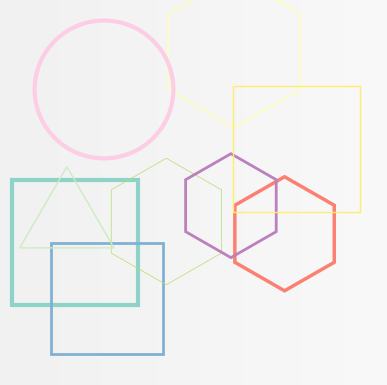[{"shape": "square", "thickness": 3, "radius": 0.81, "center": [0.193, 0.371]}, {"shape": "hexagon", "thickness": 1, "radius": 0.98, "center": [0.604, 0.866]}, {"shape": "hexagon", "thickness": 2.5, "radius": 0.74, "center": [0.734, 0.393]}, {"shape": "square", "thickness": 2, "radius": 0.72, "center": [0.276, 0.225]}, {"shape": "hexagon", "thickness": 0.5, "radius": 0.82, "center": [0.429, 0.425]}, {"shape": "circle", "thickness": 3, "radius": 0.9, "center": [0.268, 0.768]}, {"shape": "hexagon", "thickness": 2, "radius": 0.67, "center": [0.596, 0.466]}, {"shape": "triangle", "thickness": 1, "radius": 0.7, "center": [0.173, 0.426]}, {"shape": "square", "thickness": 1, "radius": 0.82, "center": [0.765, 0.612]}]